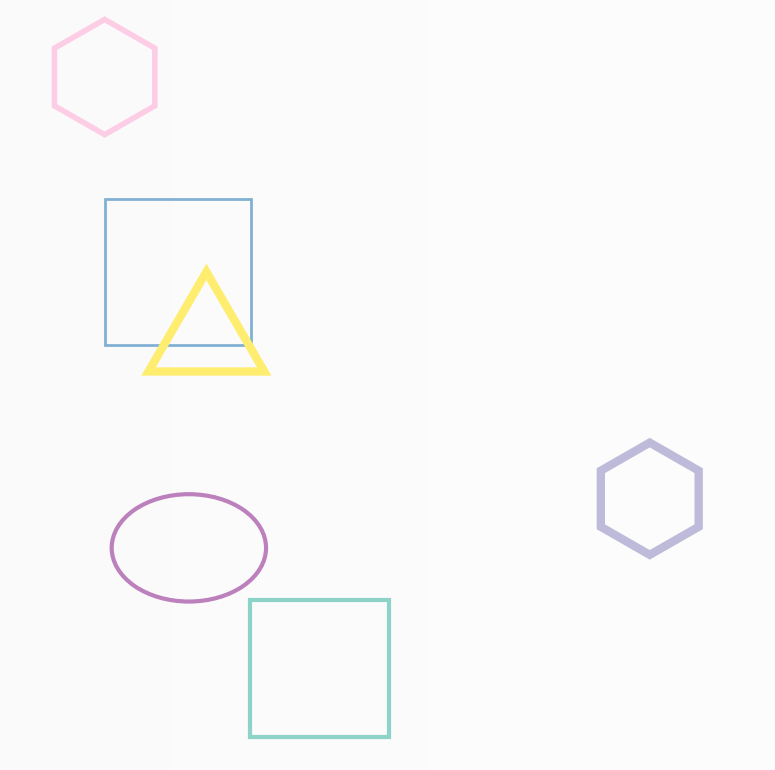[{"shape": "square", "thickness": 1.5, "radius": 0.45, "center": [0.412, 0.132]}, {"shape": "hexagon", "thickness": 3, "radius": 0.36, "center": [0.838, 0.352]}, {"shape": "square", "thickness": 1, "radius": 0.47, "center": [0.23, 0.646]}, {"shape": "hexagon", "thickness": 2, "radius": 0.37, "center": [0.135, 0.9]}, {"shape": "oval", "thickness": 1.5, "radius": 0.5, "center": [0.244, 0.288]}, {"shape": "triangle", "thickness": 3, "radius": 0.43, "center": [0.266, 0.561]}]